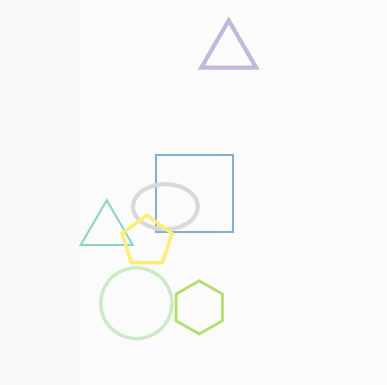[{"shape": "triangle", "thickness": 1.5, "radius": 0.39, "center": [0.275, 0.402]}, {"shape": "triangle", "thickness": 3, "radius": 0.41, "center": [0.59, 0.865]}, {"shape": "square", "thickness": 1.5, "radius": 0.5, "center": [0.502, 0.498]}, {"shape": "hexagon", "thickness": 2, "radius": 0.35, "center": [0.514, 0.202]}, {"shape": "oval", "thickness": 3, "radius": 0.42, "center": [0.427, 0.463]}, {"shape": "circle", "thickness": 2.5, "radius": 0.46, "center": [0.352, 0.212]}, {"shape": "pentagon", "thickness": 2.5, "radius": 0.34, "center": [0.379, 0.372]}]